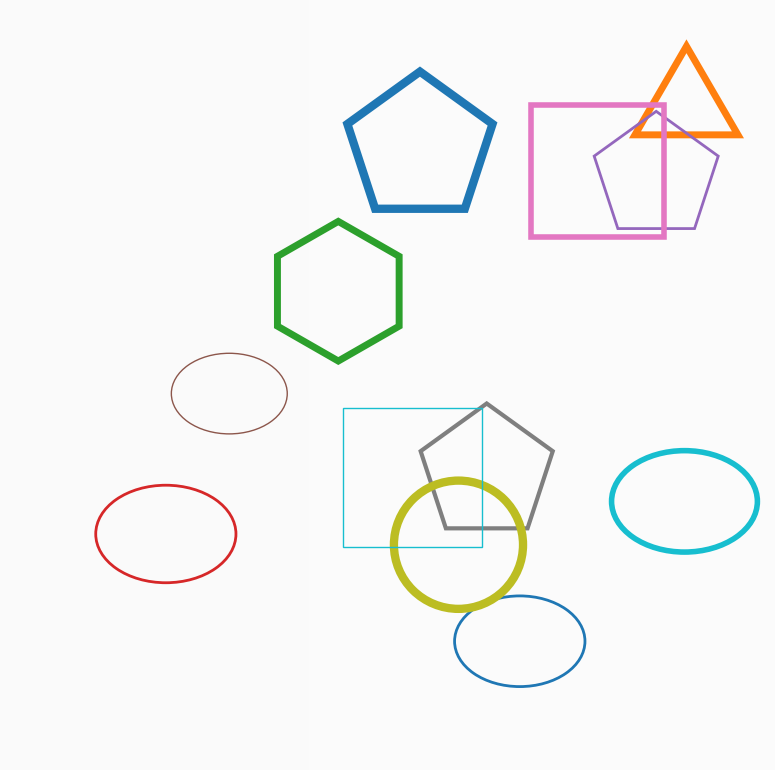[{"shape": "oval", "thickness": 1, "radius": 0.42, "center": [0.671, 0.167]}, {"shape": "pentagon", "thickness": 3, "radius": 0.49, "center": [0.542, 0.809]}, {"shape": "triangle", "thickness": 2.5, "radius": 0.38, "center": [0.886, 0.863]}, {"shape": "hexagon", "thickness": 2.5, "radius": 0.45, "center": [0.437, 0.622]}, {"shape": "oval", "thickness": 1, "radius": 0.45, "center": [0.214, 0.307]}, {"shape": "pentagon", "thickness": 1, "radius": 0.42, "center": [0.847, 0.771]}, {"shape": "oval", "thickness": 0.5, "radius": 0.37, "center": [0.296, 0.489]}, {"shape": "square", "thickness": 2, "radius": 0.43, "center": [0.771, 0.778]}, {"shape": "pentagon", "thickness": 1.5, "radius": 0.45, "center": [0.628, 0.386]}, {"shape": "circle", "thickness": 3, "radius": 0.42, "center": [0.592, 0.293]}, {"shape": "oval", "thickness": 2, "radius": 0.47, "center": [0.883, 0.349]}, {"shape": "square", "thickness": 0.5, "radius": 0.45, "center": [0.532, 0.38]}]